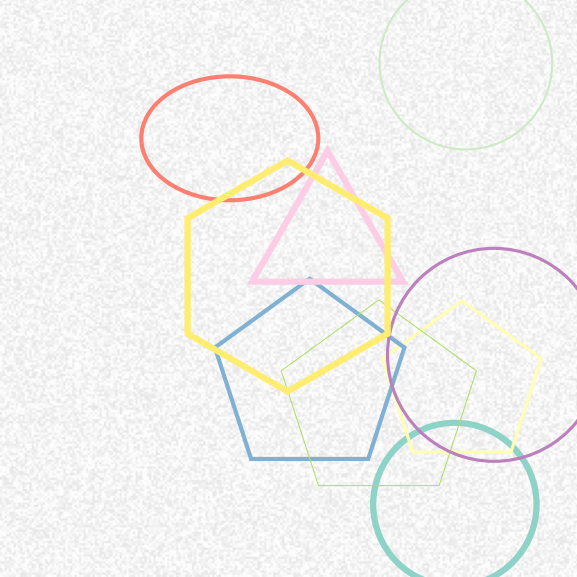[{"shape": "circle", "thickness": 3, "radius": 0.71, "center": [0.788, 0.126]}, {"shape": "pentagon", "thickness": 1.5, "radius": 0.72, "center": [0.8, 0.333]}, {"shape": "oval", "thickness": 2, "radius": 0.77, "center": [0.398, 0.76]}, {"shape": "pentagon", "thickness": 2, "radius": 0.86, "center": [0.536, 0.344]}, {"shape": "pentagon", "thickness": 0.5, "radius": 0.89, "center": [0.656, 0.302]}, {"shape": "triangle", "thickness": 3, "radius": 0.75, "center": [0.567, 0.587]}, {"shape": "circle", "thickness": 1.5, "radius": 0.92, "center": [0.855, 0.385]}, {"shape": "circle", "thickness": 1, "radius": 0.75, "center": [0.807, 0.89]}, {"shape": "hexagon", "thickness": 3, "radius": 1.0, "center": [0.498, 0.521]}]